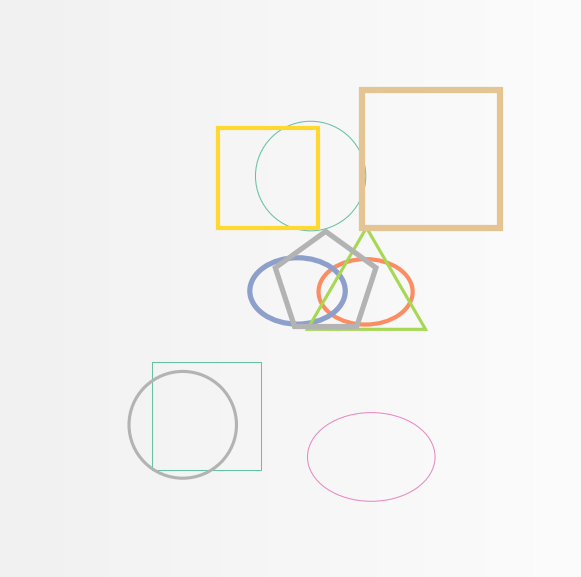[{"shape": "circle", "thickness": 0.5, "radius": 0.47, "center": [0.534, 0.694]}, {"shape": "square", "thickness": 0.5, "radius": 0.47, "center": [0.355, 0.279]}, {"shape": "oval", "thickness": 2, "radius": 0.4, "center": [0.629, 0.494]}, {"shape": "oval", "thickness": 2.5, "radius": 0.41, "center": [0.512, 0.495]}, {"shape": "oval", "thickness": 0.5, "radius": 0.55, "center": [0.639, 0.208]}, {"shape": "triangle", "thickness": 1.5, "radius": 0.59, "center": [0.63, 0.488]}, {"shape": "square", "thickness": 2, "radius": 0.43, "center": [0.461, 0.691]}, {"shape": "square", "thickness": 3, "radius": 0.6, "center": [0.742, 0.724]}, {"shape": "pentagon", "thickness": 2.5, "radius": 0.46, "center": [0.56, 0.507]}, {"shape": "circle", "thickness": 1.5, "radius": 0.46, "center": [0.314, 0.264]}]